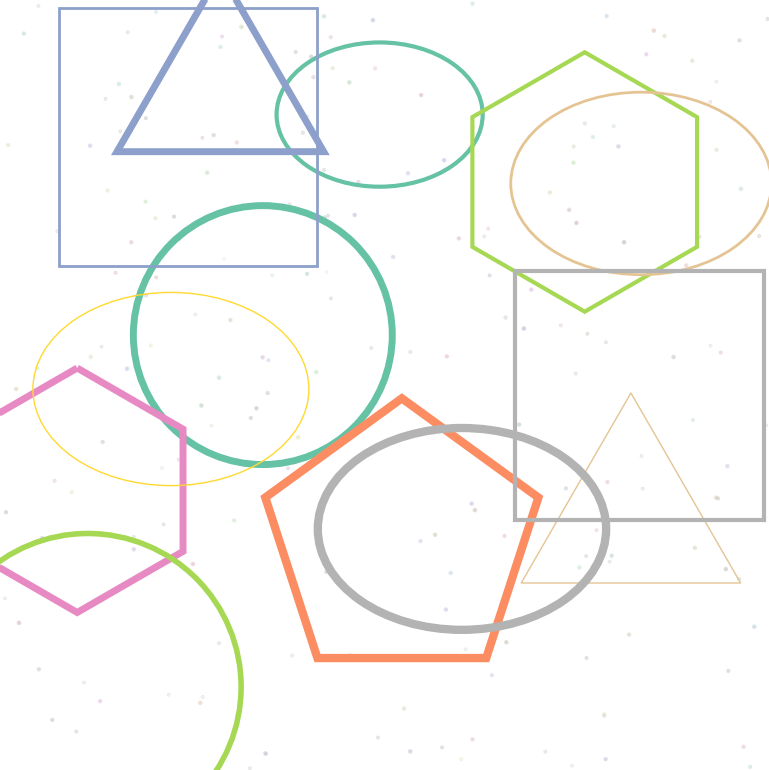[{"shape": "oval", "thickness": 1.5, "radius": 0.67, "center": [0.493, 0.851]}, {"shape": "circle", "thickness": 2.5, "radius": 0.84, "center": [0.341, 0.565]}, {"shape": "pentagon", "thickness": 3, "radius": 0.93, "center": [0.522, 0.296]}, {"shape": "square", "thickness": 1, "radius": 0.84, "center": [0.244, 0.822]}, {"shape": "triangle", "thickness": 2.5, "radius": 0.77, "center": [0.286, 0.881]}, {"shape": "hexagon", "thickness": 2.5, "radius": 0.79, "center": [0.1, 0.363]}, {"shape": "hexagon", "thickness": 1.5, "radius": 0.84, "center": [0.759, 0.764]}, {"shape": "circle", "thickness": 2, "radius": 1.0, "center": [0.114, 0.108]}, {"shape": "oval", "thickness": 0.5, "radius": 0.9, "center": [0.222, 0.495]}, {"shape": "triangle", "thickness": 0.5, "radius": 0.82, "center": [0.819, 0.325]}, {"shape": "oval", "thickness": 1, "radius": 0.85, "center": [0.833, 0.762]}, {"shape": "oval", "thickness": 3, "radius": 0.94, "center": [0.6, 0.313]}, {"shape": "square", "thickness": 1.5, "radius": 0.81, "center": [0.83, 0.487]}]